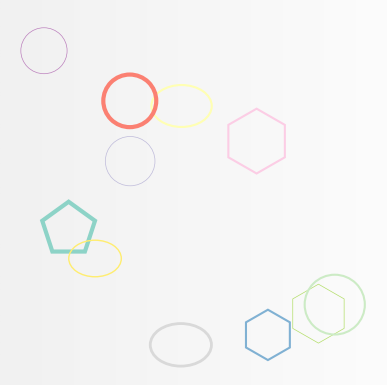[{"shape": "pentagon", "thickness": 3, "radius": 0.36, "center": [0.177, 0.404]}, {"shape": "oval", "thickness": 1.5, "radius": 0.39, "center": [0.469, 0.725]}, {"shape": "circle", "thickness": 0.5, "radius": 0.32, "center": [0.336, 0.581]}, {"shape": "circle", "thickness": 3, "radius": 0.34, "center": [0.335, 0.738]}, {"shape": "hexagon", "thickness": 1.5, "radius": 0.33, "center": [0.691, 0.13]}, {"shape": "hexagon", "thickness": 0.5, "radius": 0.38, "center": [0.822, 0.185]}, {"shape": "hexagon", "thickness": 1.5, "radius": 0.42, "center": [0.662, 0.634]}, {"shape": "oval", "thickness": 2, "radius": 0.39, "center": [0.467, 0.104]}, {"shape": "circle", "thickness": 0.5, "radius": 0.3, "center": [0.113, 0.868]}, {"shape": "circle", "thickness": 1.5, "radius": 0.39, "center": [0.864, 0.209]}, {"shape": "oval", "thickness": 1, "radius": 0.34, "center": [0.245, 0.329]}]